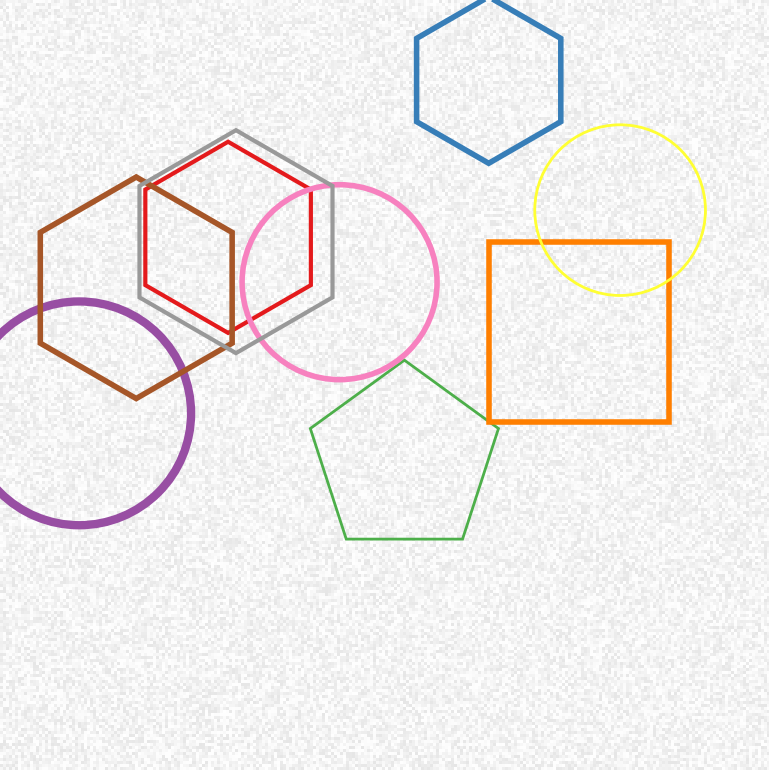[{"shape": "hexagon", "thickness": 1.5, "radius": 0.62, "center": [0.296, 0.692]}, {"shape": "hexagon", "thickness": 2, "radius": 0.54, "center": [0.635, 0.896]}, {"shape": "pentagon", "thickness": 1, "radius": 0.64, "center": [0.525, 0.404]}, {"shape": "circle", "thickness": 3, "radius": 0.73, "center": [0.103, 0.463]}, {"shape": "square", "thickness": 2, "radius": 0.58, "center": [0.751, 0.569]}, {"shape": "circle", "thickness": 1, "radius": 0.55, "center": [0.805, 0.727]}, {"shape": "hexagon", "thickness": 2, "radius": 0.72, "center": [0.177, 0.626]}, {"shape": "circle", "thickness": 2, "radius": 0.63, "center": [0.441, 0.634]}, {"shape": "hexagon", "thickness": 1.5, "radius": 0.72, "center": [0.306, 0.686]}]